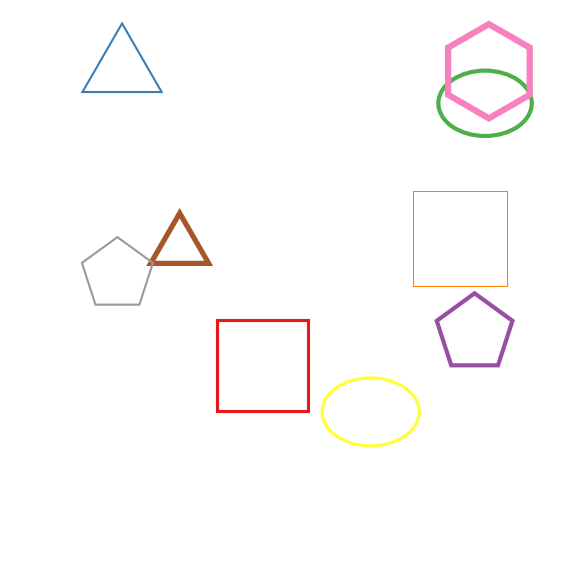[{"shape": "square", "thickness": 1.5, "radius": 0.39, "center": [0.455, 0.366]}, {"shape": "triangle", "thickness": 1, "radius": 0.4, "center": [0.211, 0.879]}, {"shape": "oval", "thickness": 2, "radius": 0.4, "center": [0.84, 0.82]}, {"shape": "pentagon", "thickness": 2, "radius": 0.34, "center": [0.822, 0.422]}, {"shape": "square", "thickness": 0.5, "radius": 0.41, "center": [0.796, 0.586]}, {"shape": "oval", "thickness": 1.5, "radius": 0.42, "center": [0.642, 0.286]}, {"shape": "triangle", "thickness": 2.5, "radius": 0.29, "center": [0.311, 0.572]}, {"shape": "hexagon", "thickness": 3, "radius": 0.41, "center": [0.847, 0.876]}, {"shape": "pentagon", "thickness": 1, "radius": 0.32, "center": [0.203, 0.524]}]